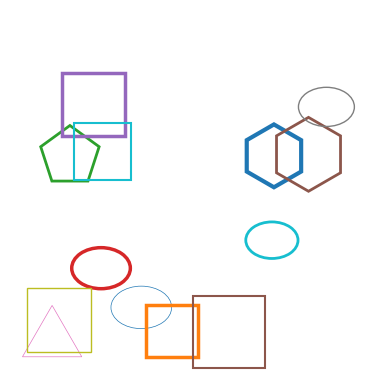[{"shape": "hexagon", "thickness": 3, "radius": 0.41, "center": [0.712, 0.595]}, {"shape": "oval", "thickness": 0.5, "radius": 0.39, "center": [0.367, 0.202]}, {"shape": "square", "thickness": 2.5, "radius": 0.34, "center": [0.447, 0.141]}, {"shape": "pentagon", "thickness": 2, "radius": 0.4, "center": [0.182, 0.594]}, {"shape": "oval", "thickness": 2.5, "radius": 0.38, "center": [0.262, 0.303]}, {"shape": "square", "thickness": 2.5, "radius": 0.41, "center": [0.242, 0.729]}, {"shape": "hexagon", "thickness": 2, "radius": 0.48, "center": [0.801, 0.599]}, {"shape": "square", "thickness": 1.5, "radius": 0.47, "center": [0.595, 0.137]}, {"shape": "triangle", "thickness": 0.5, "radius": 0.44, "center": [0.135, 0.118]}, {"shape": "oval", "thickness": 1, "radius": 0.36, "center": [0.848, 0.722]}, {"shape": "square", "thickness": 1, "radius": 0.42, "center": [0.153, 0.169]}, {"shape": "square", "thickness": 1.5, "radius": 0.37, "center": [0.266, 0.606]}, {"shape": "oval", "thickness": 2, "radius": 0.34, "center": [0.706, 0.376]}]